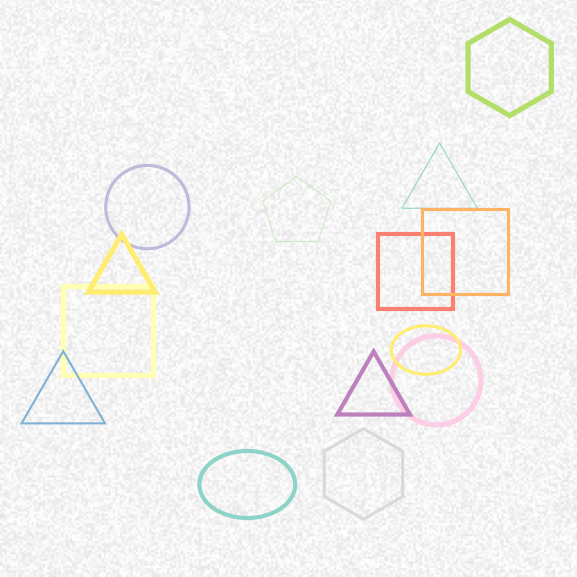[{"shape": "triangle", "thickness": 0.5, "radius": 0.38, "center": [0.761, 0.676]}, {"shape": "oval", "thickness": 2, "radius": 0.41, "center": [0.428, 0.16]}, {"shape": "square", "thickness": 2.5, "radius": 0.39, "center": [0.187, 0.427]}, {"shape": "circle", "thickness": 1.5, "radius": 0.36, "center": [0.255, 0.641]}, {"shape": "square", "thickness": 2, "radius": 0.32, "center": [0.72, 0.529]}, {"shape": "triangle", "thickness": 1, "radius": 0.42, "center": [0.11, 0.308]}, {"shape": "square", "thickness": 1.5, "radius": 0.37, "center": [0.805, 0.564]}, {"shape": "hexagon", "thickness": 2.5, "radius": 0.42, "center": [0.883, 0.882]}, {"shape": "circle", "thickness": 2.5, "radius": 0.39, "center": [0.756, 0.341]}, {"shape": "hexagon", "thickness": 1.5, "radius": 0.39, "center": [0.629, 0.179]}, {"shape": "triangle", "thickness": 2, "radius": 0.36, "center": [0.647, 0.318]}, {"shape": "pentagon", "thickness": 0.5, "radius": 0.31, "center": [0.514, 0.631]}, {"shape": "oval", "thickness": 1.5, "radius": 0.3, "center": [0.738, 0.393]}, {"shape": "triangle", "thickness": 2.5, "radius": 0.33, "center": [0.211, 0.527]}]